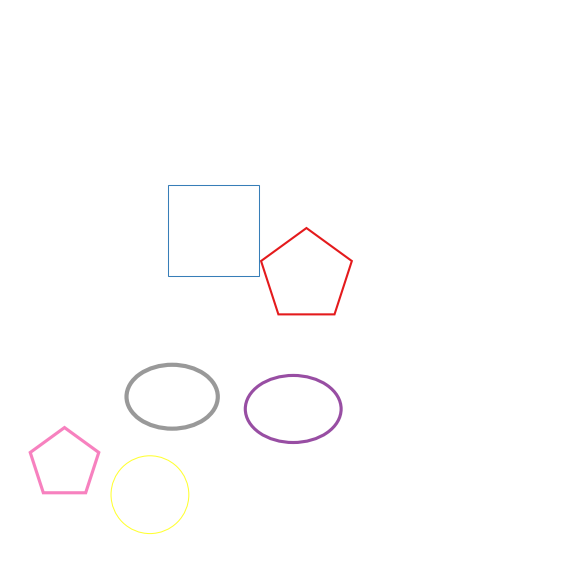[{"shape": "pentagon", "thickness": 1, "radius": 0.41, "center": [0.531, 0.522]}, {"shape": "square", "thickness": 0.5, "radius": 0.4, "center": [0.37, 0.6]}, {"shape": "oval", "thickness": 1.5, "radius": 0.41, "center": [0.508, 0.291]}, {"shape": "circle", "thickness": 0.5, "radius": 0.34, "center": [0.26, 0.143]}, {"shape": "pentagon", "thickness": 1.5, "radius": 0.31, "center": [0.112, 0.196]}, {"shape": "oval", "thickness": 2, "radius": 0.4, "center": [0.298, 0.312]}]